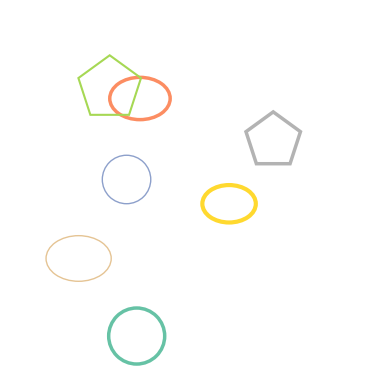[{"shape": "circle", "thickness": 2.5, "radius": 0.36, "center": [0.355, 0.127]}, {"shape": "oval", "thickness": 2.5, "radius": 0.39, "center": [0.364, 0.744]}, {"shape": "circle", "thickness": 1, "radius": 0.31, "center": [0.329, 0.534]}, {"shape": "pentagon", "thickness": 1.5, "radius": 0.43, "center": [0.285, 0.771]}, {"shape": "oval", "thickness": 3, "radius": 0.35, "center": [0.595, 0.471]}, {"shape": "oval", "thickness": 1, "radius": 0.42, "center": [0.204, 0.329]}, {"shape": "pentagon", "thickness": 2.5, "radius": 0.37, "center": [0.71, 0.635]}]